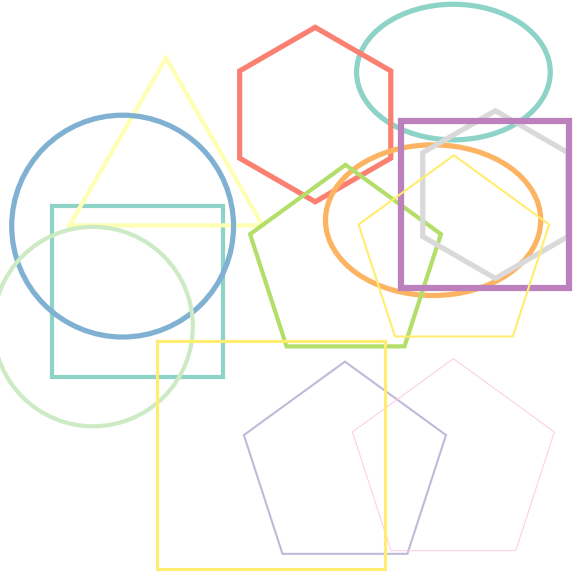[{"shape": "oval", "thickness": 2.5, "radius": 0.84, "center": [0.785, 0.874]}, {"shape": "square", "thickness": 2, "radius": 0.74, "center": [0.238, 0.494]}, {"shape": "triangle", "thickness": 2, "radius": 0.97, "center": [0.288, 0.705]}, {"shape": "pentagon", "thickness": 1, "radius": 0.92, "center": [0.597, 0.189]}, {"shape": "hexagon", "thickness": 2.5, "radius": 0.76, "center": [0.546, 0.801]}, {"shape": "circle", "thickness": 2.5, "radius": 0.96, "center": [0.212, 0.608]}, {"shape": "oval", "thickness": 2.5, "radius": 0.93, "center": [0.75, 0.618]}, {"shape": "pentagon", "thickness": 2, "radius": 0.87, "center": [0.598, 0.54]}, {"shape": "pentagon", "thickness": 0.5, "radius": 0.92, "center": [0.785, 0.194]}, {"shape": "hexagon", "thickness": 2.5, "radius": 0.73, "center": [0.858, 0.662]}, {"shape": "square", "thickness": 3, "radius": 0.73, "center": [0.84, 0.645]}, {"shape": "circle", "thickness": 2, "radius": 0.86, "center": [0.161, 0.434]}, {"shape": "pentagon", "thickness": 1, "radius": 0.87, "center": [0.786, 0.557]}, {"shape": "square", "thickness": 1.5, "radius": 0.99, "center": [0.47, 0.211]}]